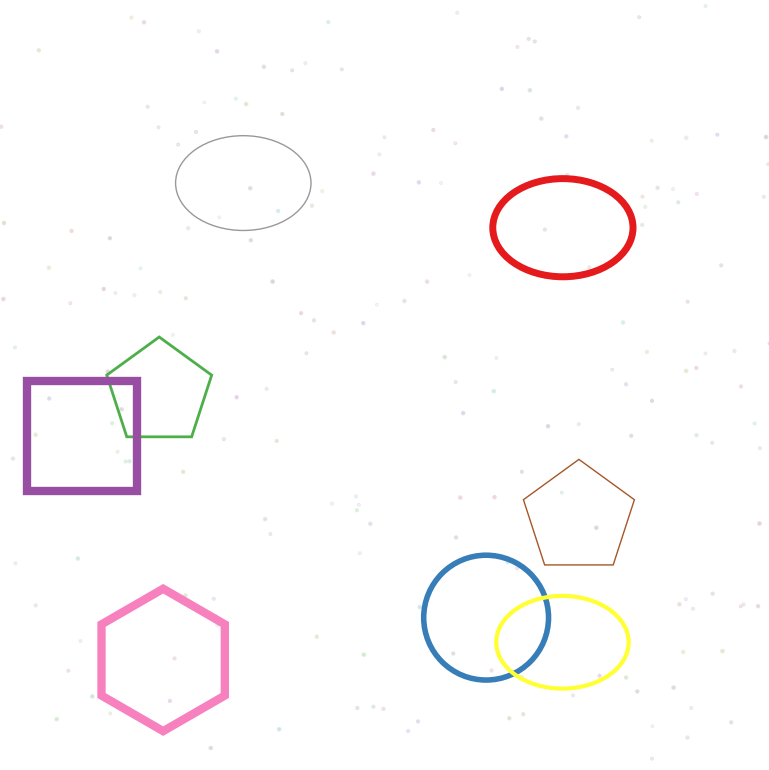[{"shape": "oval", "thickness": 2.5, "radius": 0.46, "center": [0.731, 0.704]}, {"shape": "circle", "thickness": 2, "radius": 0.41, "center": [0.631, 0.198]}, {"shape": "pentagon", "thickness": 1, "radius": 0.36, "center": [0.207, 0.491]}, {"shape": "square", "thickness": 3, "radius": 0.36, "center": [0.107, 0.434]}, {"shape": "oval", "thickness": 1.5, "radius": 0.43, "center": [0.73, 0.166]}, {"shape": "pentagon", "thickness": 0.5, "radius": 0.38, "center": [0.752, 0.328]}, {"shape": "hexagon", "thickness": 3, "radius": 0.46, "center": [0.212, 0.143]}, {"shape": "oval", "thickness": 0.5, "radius": 0.44, "center": [0.316, 0.762]}]